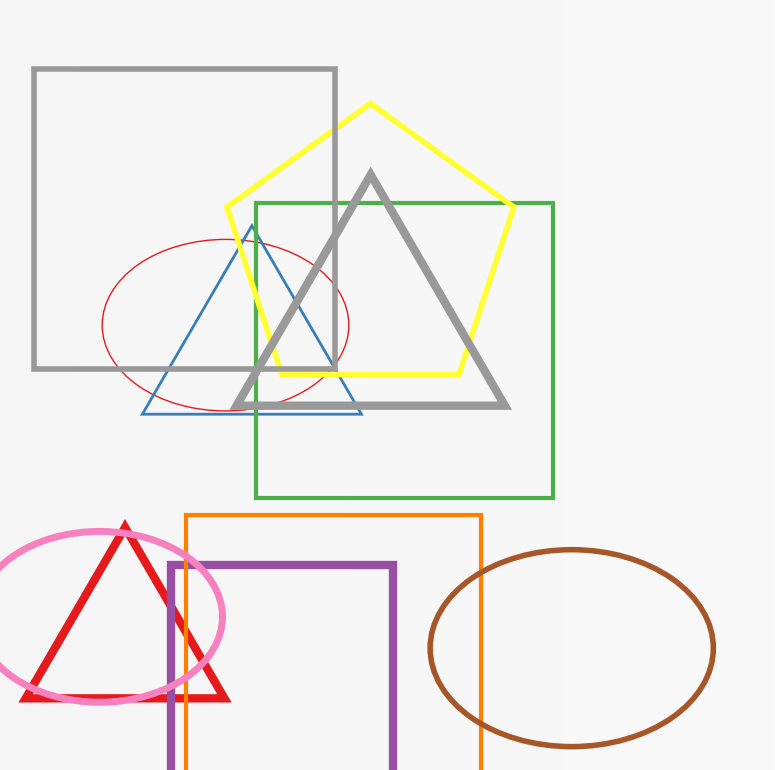[{"shape": "triangle", "thickness": 3, "radius": 0.74, "center": [0.161, 0.167]}, {"shape": "oval", "thickness": 0.5, "radius": 0.8, "center": [0.291, 0.578]}, {"shape": "triangle", "thickness": 1, "radius": 0.82, "center": [0.325, 0.544]}, {"shape": "square", "thickness": 1.5, "radius": 0.96, "center": [0.522, 0.545]}, {"shape": "square", "thickness": 3, "radius": 0.72, "center": [0.364, 0.123]}, {"shape": "square", "thickness": 1.5, "radius": 0.95, "center": [0.43, 0.14]}, {"shape": "pentagon", "thickness": 2, "radius": 0.97, "center": [0.478, 0.671]}, {"shape": "oval", "thickness": 2, "radius": 0.91, "center": [0.738, 0.158]}, {"shape": "oval", "thickness": 2.5, "radius": 0.79, "center": [0.129, 0.199]}, {"shape": "square", "thickness": 2, "radius": 0.97, "center": [0.239, 0.716]}, {"shape": "triangle", "thickness": 3, "radius": 1.0, "center": [0.478, 0.573]}]